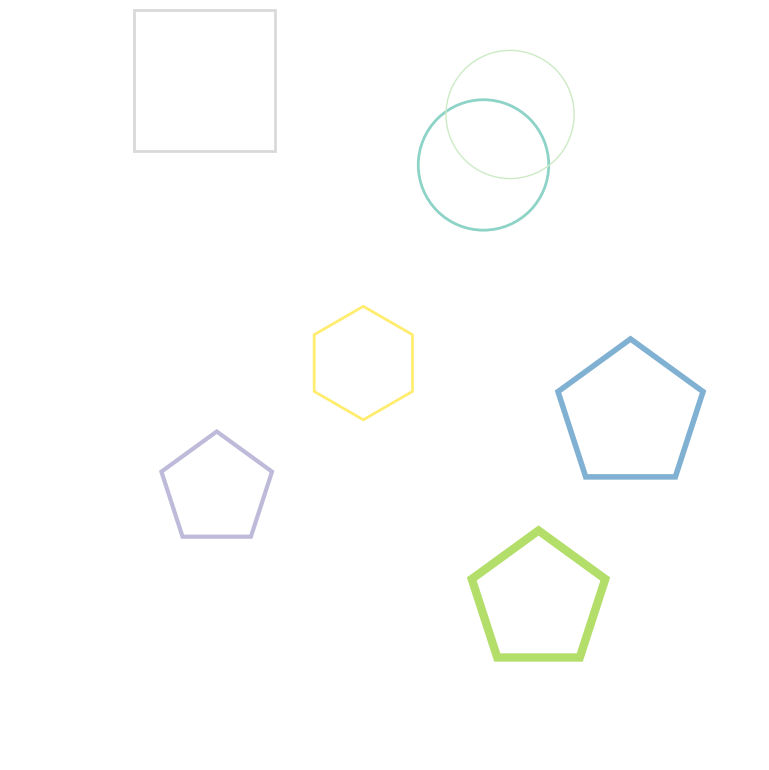[{"shape": "circle", "thickness": 1, "radius": 0.42, "center": [0.628, 0.786]}, {"shape": "pentagon", "thickness": 1.5, "radius": 0.38, "center": [0.281, 0.364]}, {"shape": "pentagon", "thickness": 2, "radius": 0.5, "center": [0.819, 0.461]}, {"shape": "pentagon", "thickness": 3, "radius": 0.46, "center": [0.699, 0.22]}, {"shape": "square", "thickness": 1, "radius": 0.46, "center": [0.266, 0.896]}, {"shape": "circle", "thickness": 0.5, "radius": 0.42, "center": [0.662, 0.851]}, {"shape": "hexagon", "thickness": 1, "radius": 0.37, "center": [0.472, 0.528]}]